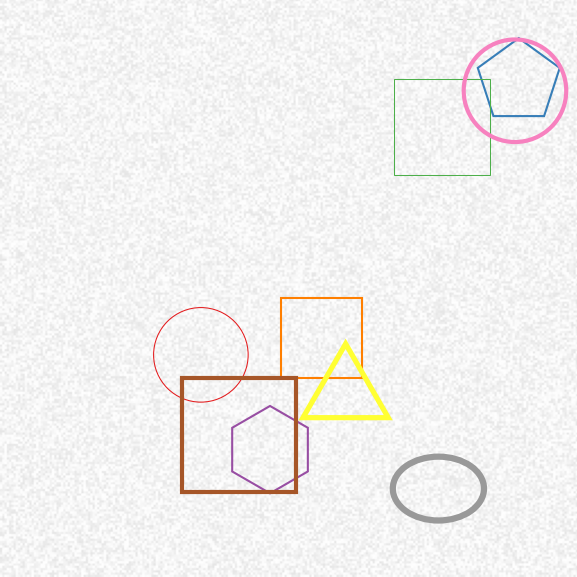[{"shape": "circle", "thickness": 0.5, "radius": 0.41, "center": [0.348, 0.385]}, {"shape": "pentagon", "thickness": 1, "radius": 0.37, "center": [0.898, 0.858]}, {"shape": "square", "thickness": 0.5, "radius": 0.41, "center": [0.765, 0.779]}, {"shape": "hexagon", "thickness": 1, "radius": 0.38, "center": [0.468, 0.221]}, {"shape": "square", "thickness": 1, "radius": 0.35, "center": [0.557, 0.414]}, {"shape": "triangle", "thickness": 2.5, "radius": 0.43, "center": [0.598, 0.319]}, {"shape": "square", "thickness": 2, "radius": 0.49, "center": [0.414, 0.246]}, {"shape": "circle", "thickness": 2, "radius": 0.44, "center": [0.892, 0.842]}, {"shape": "oval", "thickness": 3, "radius": 0.39, "center": [0.759, 0.153]}]